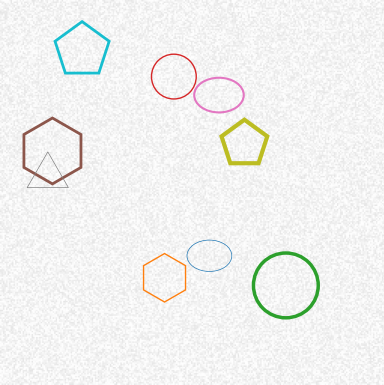[{"shape": "oval", "thickness": 0.5, "radius": 0.29, "center": [0.544, 0.336]}, {"shape": "hexagon", "thickness": 1, "radius": 0.31, "center": [0.427, 0.278]}, {"shape": "circle", "thickness": 2.5, "radius": 0.42, "center": [0.742, 0.259]}, {"shape": "circle", "thickness": 1, "radius": 0.29, "center": [0.452, 0.801]}, {"shape": "hexagon", "thickness": 2, "radius": 0.43, "center": [0.136, 0.608]}, {"shape": "oval", "thickness": 1.5, "radius": 0.32, "center": [0.569, 0.753]}, {"shape": "triangle", "thickness": 0.5, "radius": 0.31, "center": [0.124, 0.544]}, {"shape": "pentagon", "thickness": 3, "radius": 0.31, "center": [0.635, 0.627]}, {"shape": "pentagon", "thickness": 2, "radius": 0.37, "center": [0.213, 0.87]}]